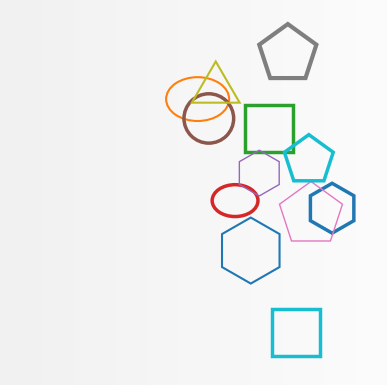[{"shape": "hexagon", "thickness": 2.5, "radius": 0.32, "center": [0.857, 0.459]}, {"shape": "hexagon", "thickness": 1.5, "radius": 0.43, "center": [0.647, 0.349]}, {"shape": "oval", "thickness": 1.5, "radius": 0.41, "center": [0.51, 0.743]}, {"shape": "square", "thickness": 2.5, "radius": 0.31, "center": [0.694, 0.667]}, {"shape": "oval", "thickness": 2.5, "radius": 0.3, "center": [0.607, 0.479]}, {"shape": "hexagon", "thickness": 1, "radius": 0.3, "center": [0.669, 0.55]}, {"shape": "circle", "thickness": 2.5, "radius": 0.32, "center": [0.539, 0.692]}, {"shape": "pentagon", "thickness": 1, "radius": 0.43, "center": [0.803, 0.443]}, {"shape": "pentagon", "thickness": 3, "radius": 0.39, "center": [0.743, 0.86]}, {"shape": "triangle", "thickness": 1.5, "radius": 0.36, "center": [0.557, 0.769]}, {"shape": "pentagon", "thickness": 2.5, "radius": 0.33, "center": [0.797, 0.584]}, {"shape": "square", "thickness": 2.5, "radius": 0.31, "center": [0.764, 0.137]}]